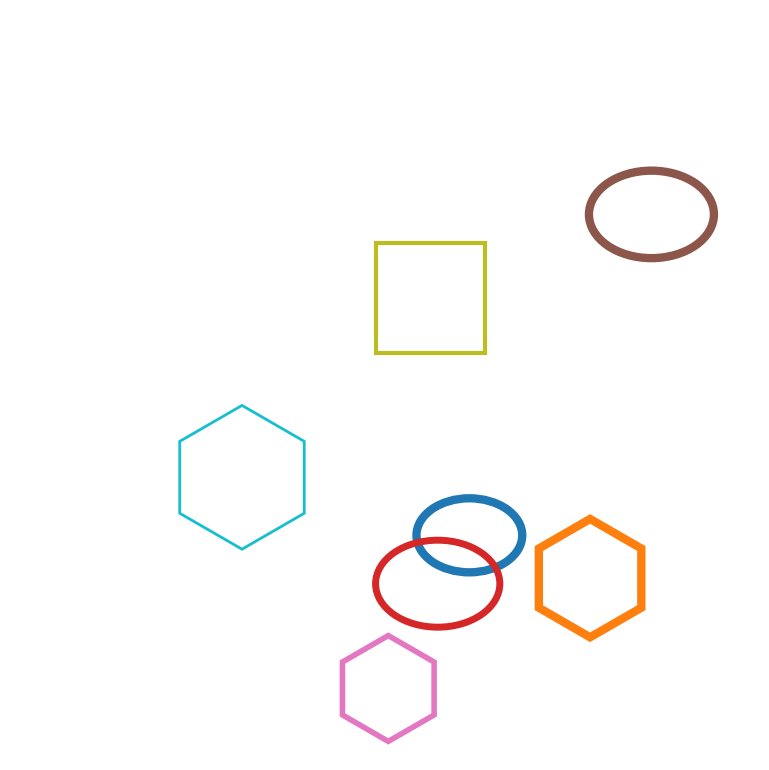[{"shape": "oval", "thickness": 3, "radius": 0.34, "center": [0.61, 0.305]}, {"shape": "hexagon", "thickness": 3, "radius": 0.38, "center": [0.766, 0.249]}, {"shape": "oval", "thickness": 2.5, "radius": 0.4, "center": [0.568, 0.242]}, {"shape": "oval", "thickness": 3, "radius": 0.41, "center": [0.846, 0.722]}, {"shape": "hexagon", "thickness": 2, "radius": 0.34, "center": [0.504, 0.106]}, {"shape": "square", "thickness": 1.5, "radius": 0.36, "center": [0.559, 0.613]}, {"shape": "hexagon", "thickness": 1, "radius": 0.47, "center": [0.314, 0.38]}]